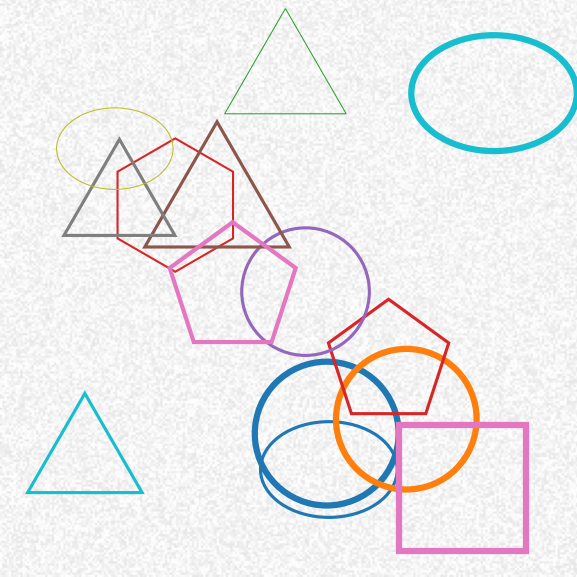[{"shape": "circle", "thickness": 3, "radius": 0.62, "center": [0.566, 0.248]}, {"shape": "oval", "thickness": 1.5, "radius": 0.59, "center": [0.57, 0.186]}, {"shape": "circle", "thickness": 3, "radius": 0.61, "center": [0.704, 0.273]}, {"shape": "triangle", "thickness": 0.5, "radius": 0.61, "center": [0.494, 0.863]}, {"shape": "hexagon", "thickness": 1, "radius": 0.58, "center": [0.304, 0.644]}, {"shape": "pentagon", "thickness": 1.5, "radius": 0.55, "center": [0.673, 0.371]}, {"shape": "circle", "thickness": 1.5, "radius": 0.55, "center": [0.529, 0.494]}, {"shape": "triangle", "thickness": 1.5, "radius": 0.72, "center": [0.376, 0.644]}, {"shape": "square", "thickness": 3, "radius": 0.55, "center": [0.801, 0.154]}, {"shape": "pentagon", "thickness": 2, "radius": 0.57, "center": [0.403, 0.5]}, {"shape": "triangle", "thickness": 1.5, "radius": 0.55, "center": [0.207, 0.647]}, {"shape": "oval", "thickness": 0.5, "radius": 0.5, "center": [0.199, 0.742]}, {"shape": "oval", "thickness": 3, "radius": 0.72, "center": [0.855, 0.838]}, {"shape": "triangle", "thickness": 1.5, "radius": 0.57, "center": [0.147, 0.203]}]